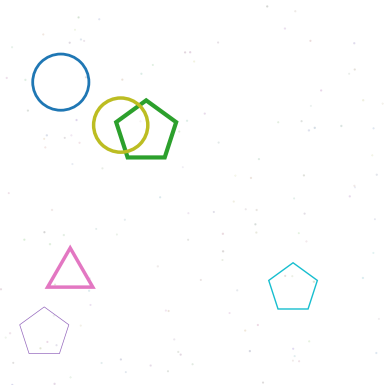[{"shape": "circle", "thickness": 2, "radius": 0.36, "center": [0.158, 0.787]}, {"shape": "pentagon", "thickness": 3, "radius": 0.41, "center": [0.38, 0.657]}, {"shape": "pentagon", "thickness": 0.5, "radius": 0.34, "center": [0.115, 0.136]}, {"shape": "triangle", "thickness": 2.5, "radius": 0.34, "center": [0.182, 0.288]}, {"shape": "circle", "thickness": 2.5, "radius": 0.35, "center": [0.314, 0.675]}, {"shape": "pentagon", "thickness": 1, "radius": 0.33, "center": [0.761, 0.251]}]